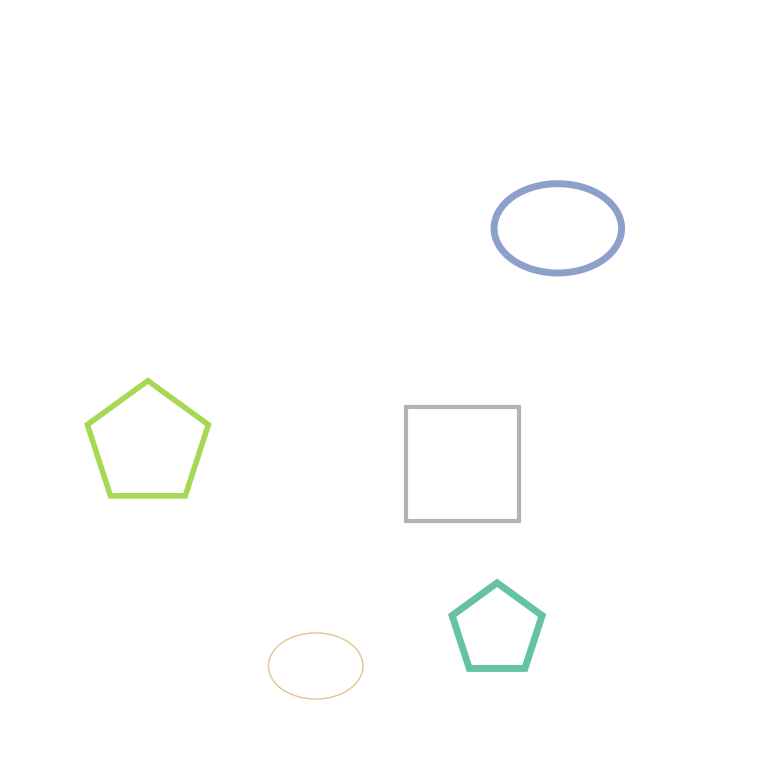[{"shape": "pentagon", "thickness": 2.5, "radius": 0.31, "center": [0.646, 0.182]}, {"shape": "oval", "thickness": 2.5, "radius": 0.41, "center": [0.724, 0.703]}, {"shape": "pentagon", "thickness": 2, "radius": 0.41, "center": [0.192, 0.423]}, {"shape": "oval", "thickness": 0.5, "radius": 0.31, "center": [0.41, 0.135]}, {"shape": "square", "thickness": 1.5, "radius": 0.37, "center": [0.601, 0.397]}]